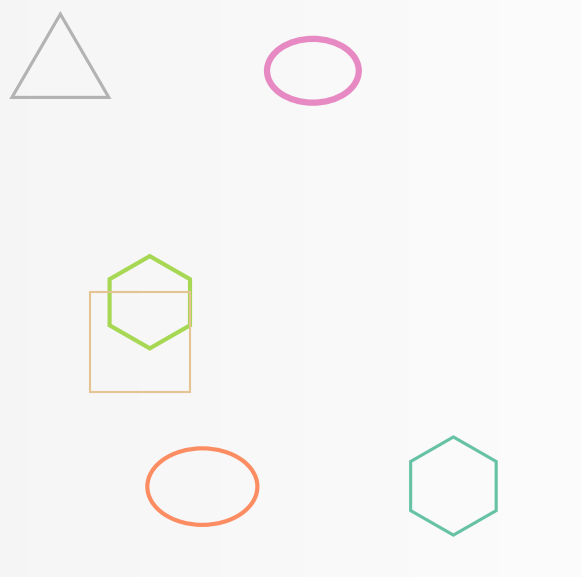[{"shape": "hexagon", "thickness": 1.5, "radius": 0.42, "center": [0.78, 0.157]}, {"shape": "oval", "thickness": 2, "radius": 0.47, "center": [0.348, 0.157]}, {"shape": "oval", "thickness": 3, "radius": 0.39, "center": [0.538, 0.877]}, {"shape": "hexagon", "thickness": 2, "radius": 0.4, "center": [0.258, 0.476]}, {"shape": "square", "thickness": 1, "radius": 0.43, "center": [0.241, 0.407]}, {"shape": "triangle", "thickness": 1.5, "radius": 0.48, "center": [0.104, 0.879]}]